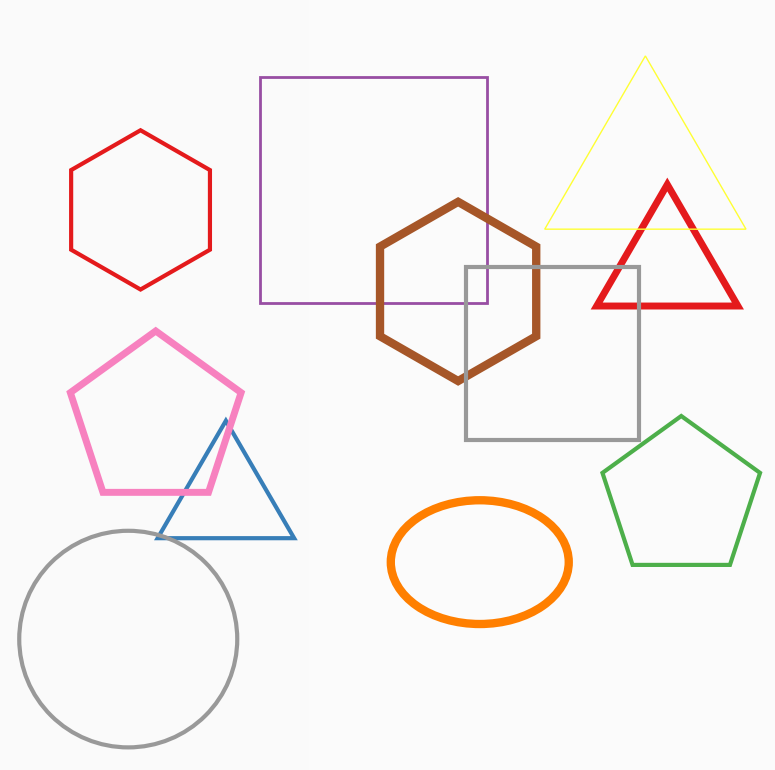[{"shape": "hexagon", "thickness": 1.5, "radius": 0.52, "center": [0.181, 0.727]}, {"shape": "triangle", "thickness": 2.5, "radius": 0.53, "center": [0.861, 0.655]}, {"shape": "triangle", "thickness": 1.5, "radius": 0.51, "center": [0.291, 0.352]}, {"shape": "pentagon", "thickness": 1.5, "radius": 0.53, "center": [0.879, 0.353]}, {"shape": "square", "thickness": 1, "radius": 0.73, "center": [0.482, 0.753]}, {"shape": "oval", "thickness": 3, "radius": 0.57, "center": [0.619, 0.27]}, {"shape": "triangle", "thickness": 0.5, "radius": 0.75, "center": [0.833, 0.777]}, {"shape": "hexagon", "thickness": 3, "radius": 0.58, "center": [0.591, 0.622]}, {"shape": "pentagon", "thickness": 2.5, "radius": 0.58, "center": [0.201, 0.454]}, {"shape": "circle", "thickness": 1.5, "radius": 0.7, "center": [0.165, 0.17]}, {"shape": "square", "thickness": 1.5, "radius": 0.56, "center": [0.713, 0.541]}]